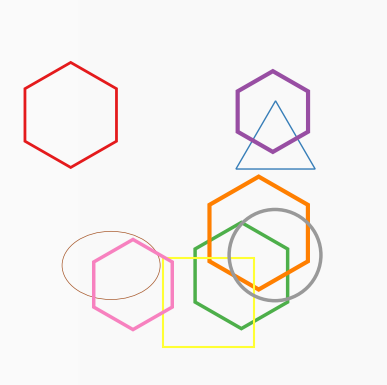[{"shape": "hexagon", "thickness": 2, "radius": 0.68, "center": [0.182, 0.701]}, {"shape": "triangle", "thickness": 1, "radius": 0.59, "center": [0.711, 0.62]}, {"shape": "hexagon", "thickness": 2.5, "radius": 0.69, "center": [0.623, 0.284]}, {"shape": "hexagon", "thickness": 3, "radius": 0.52, "center": [0.704, 0.71]}, {"shape": "hexagon", "thickness": 3, "radius": 0.73, "center": [0.668, 0.395]}, {"shape": "square", "thickness": 1.5, "radius": 0.58, "center": [0.538, 0.215]}, {"shape": "oval", "thickness": 0.5, "radius": 0.63, "center": [0.287, 0.311]}, {"shape": "hexagon", "thickness": 2.5, "radius": 0.59, "center": [0.343, 0.261]}, {"shape": "circle", "thickness": 2.5, "radius": 0.59, "center": [0.71, 0.337]}]